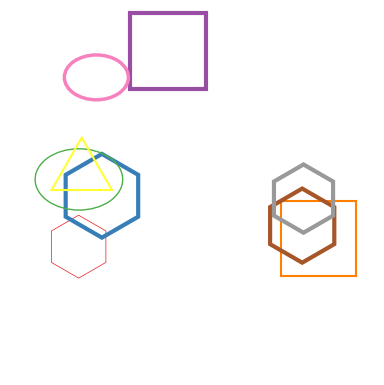[{"shape": "hexagon", "thickness": 0.5, "radius": 0.41, "center": [0.204, 0.359]}, {"shape": "hexagon", "thickness": 3, "radius": 0.54, "center": [0.265, 0.491]}, {"shape": "oval", "thickness": 1, "radius": 0.57, "center": [0.205, 0.534]}, {"shape": "square", "thickness": 3, "radius": 0.49, "center": [0.435, 0.869]}, {"shape": "square", "thickness": 1.5, "radius": 0.49, "center": [0.828, 0.382]}, {"shape": "triangle", "thickness": 1.5, "radius": 0.45, "center": [0.212, 0.552]}, {"shape": "hexagon", "thickness": 3, "radius": 0.48, "center": [0.785, 0.414]}, {"shape": "oval", "thickness": 2.5, "radius": 0.42, "center": [0.25, 0.799]}, {"shape": "hexagon", "thickness": 3, "radius": 0.44, "center": [0.788, 0.484]}]